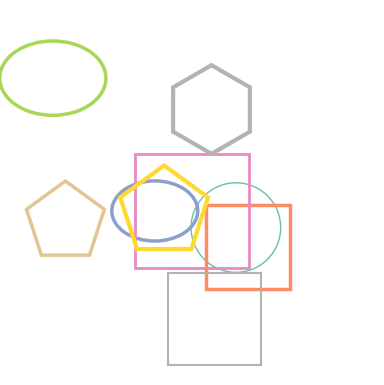[{"shape": "circle", "thickness": 1, "radius": 0.58, "center": [0.613, 0.409]}, {"shape": "square", "thickness": 2.5, "radius": 0.55, "center": [0.643, 0.358]}, {"shape": "oval", "thickness": 2.5, "radius": 0.56, "center": [0.402, 0.452]}, {"shape": "square", "thickness": 2, "radius": 0.74, "center": [0.498, 0.452]}, {"shape": "oval", "thickness": 2.5, "radius": 0.69, "center": [0.137, 0.797]}, {"shape": "pentagon", "thickness": 3, "radius": 0.6, "center": [0.426, 0.45]}, {"shape": "pentagon", "thickness": 2.5, "radius": 0.53, "center": [0.17, 0.423]}, {"shape": "square", "thickness": 1.5, "radius": 0.6, "center": [0.557, 0.171]}, {"shape": "hexagon", "thickness": 3, "radius": 0.58, "center": [0.549, 0.716]}]